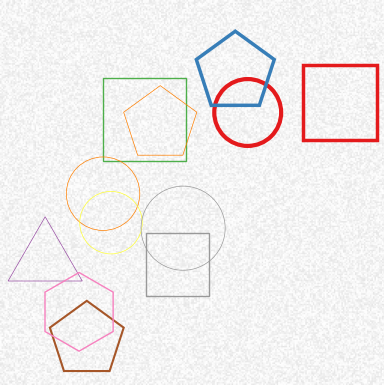[{"shape": "circle", "thickness": 3, "radius": 0.43, "center": [0.643, 0.708]}, {"shape": "square", "thickness": 2.5, "radius": 0.48, "center": [0.884, 0.734]}, {"shape": "pentagon", "thickness": 2.5, "radius": 0.53, "center": [0.611, 0.813]}, {"shape": "square", "thickness": 1, "radius": 0.54, "center": [0.375, 0.689]}, {"shape": "triangle", "thickness": 0.5, "radius": 0.56, "center": [0.117, 0.326]}, {"shape": "circle", "thickness": 0.5, "radius": 0.48, "center": [0.268, 0.497]}, {"shape": "pentagon", "thickness": 0.5, "radius": 0.5, "center": [0.416, 0.678]}, {"shape": "circle", "thickness": 0.5, "radius": 0.41, "center": [0.288, 0.422]}, {"shape": "pentagon", "thickness": 1.5, "radius": 0.5, "center": [0.225, 0.118]}, {"shape": "hexagon", "thickness": 1, "radius": 0.51, "center": [0.205, 0.19]}, {"shape": "square", "thickness": 1, "radius": 0.41, "center": [0.46, 0.313]}, {"shape": "circle", "thickness": 0.5, "radius": 0.55, "center": [0.476, 0.407]}]